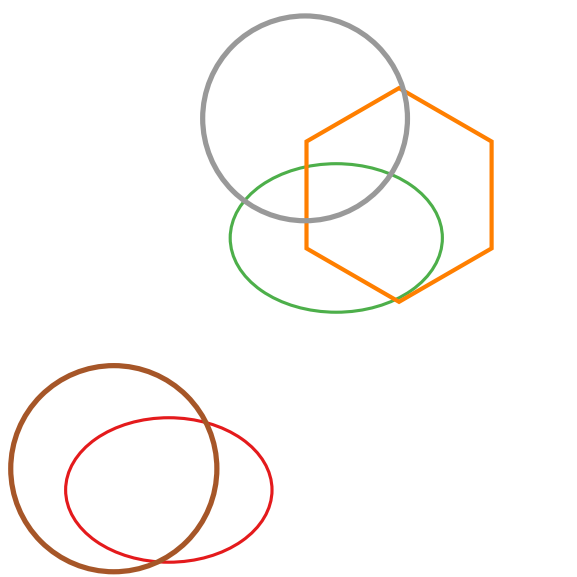[{"shape": "oval", "thickness": 1.5, "radius": 0.89, "center": [0.292, 0.151]}, {"shape": "oval", "thickness": 1.5, "radius": 0.92, "center": [0.582, 0.587]}, {"shape": "hexagon", "thickness": 2, "radius": 0.93, "center": [0.691, 0.662]}, {"shape": "circle", "thickness": 2.5, "radius": 0.89, "center": [0.197, 0.188]}, {"shape": "circle", "thickness": 2.5, "radius": 0.89, "center": [0.528, 0.794]}]